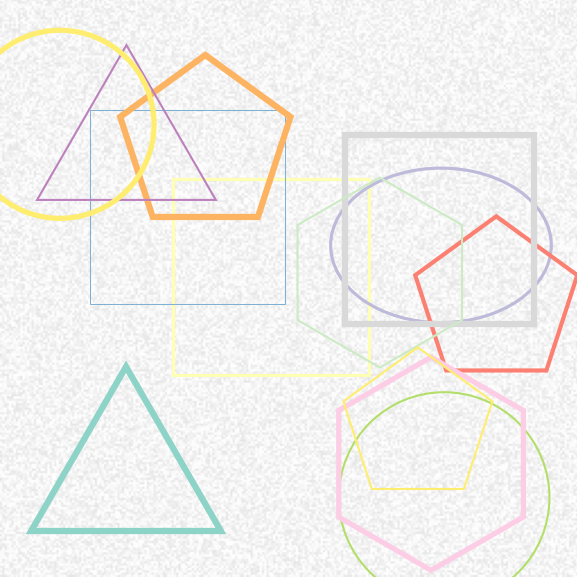[{"shape": "triangle", "thickness": 3, "radius": 0.95, "center": [0.218, 0.174]}, {"shape": "square", "thickness": 1.5, "radius": 0.85, "center": [0.469, 0.52]}, {"shape": "oval", "thickness": 1.5, "radius": 0.96, "center": [0.764, 0.574]}, {"shape": "pentagon", "thickness": 2, "radius": 0.74, "center": [0.859, 0.477]}, {"shape": "square", "thickness": 0.5, "radius": 0.84, "center": [0.325, 0.64]}, {"shape": "pentagon", "thickness": 3, "radius": 0.78, "center": [0.356, 0.749]}, {"shape": "circle", "thickness": 1, "radius": 0.91, "center": [0.769, 0.138]}, {"shape": "hexagon", "thickness": 2.5, "radius": 0.92, "center": [0.746, 0.196]}, {"shape": "square", "thickness": 3, "radius": 0.82, "center": [0.762, 0.602]}, {"shape": "triangle", "thickness": 1, "radius": 0.89, "center": [0.219, 0.742]}, {"shape": "hexagon", "thickness": 1, "radius": 0.82, "center": [0.658, 0.527]}, {"shape": "circle", "thickness": 2.5, "radius": 0.81, "center": [0.104, 0.784]}, {"shape": "pentagon", "thickness": 1, "radius": 0.68, "center": [0.724, 0.262]}]